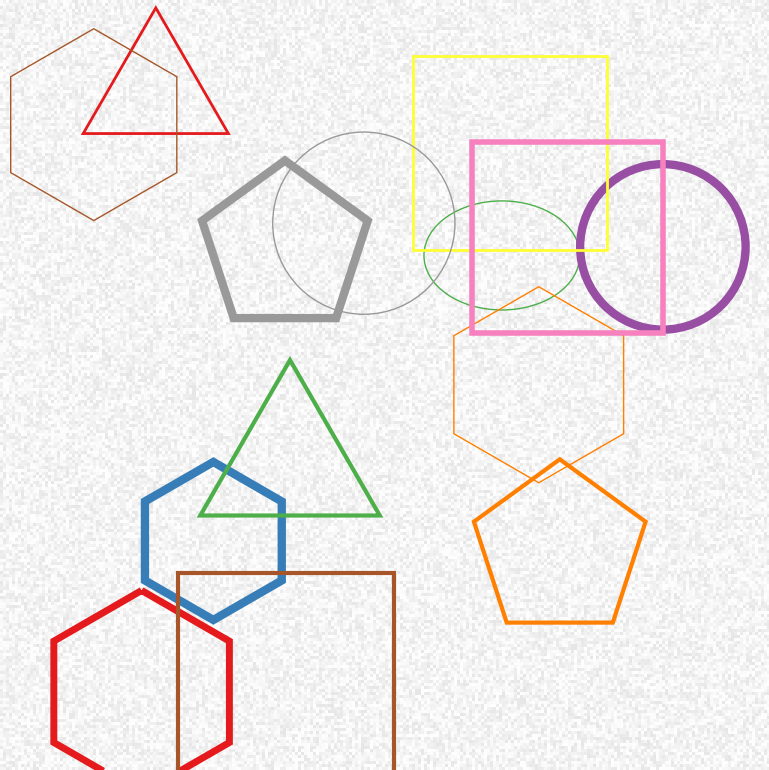[{"shape": "triangle", "thickness": 1, "radius": 0.54, "center": [0.202, 0.881]}, {"shape": "hexagon", "thickness": 2.5, "radius": 0.66, "center": [0.184, 0.102]}, {"shape": "hexagon", "thickness": 3, "radius": 0.51, "center": [0.277, 0.297]}, {"shape": "oval", "thickness": 0.5, "radius": 0.51, "center": [0.652, 0.668]}, {"shape": "triangle", "thickness": 1.5, "radius": 0.67, "center": [0.377, 0.398]}, {"shape": "circle", "thickness": 3, "radius": 0.54, "center": [0.861, 0.679]}, {"shape": "hexagon", "thickness": 0.5, "radius": 0.64, "center": [0.7, 0.5]}, {"shape": "pentagon", "thickness": 1.5, "radius": 0.59, "center": [0.727, 0.286]}, {"shape": "square", "thickness": 1, "radius": 0.63, "center": [0.663, 0.801]}, {"shape": "hexagon", "thickness": 0.5, "radius": 0.62, "center": [0.122, 0.838]}, {"shape": "square", "thickness": 1.5, "radius": 0.7, "center": [0.371, 0.115]}, {"shape": "square", "thickness": 2, "radius": 0.62, "center": [0.737, 0.691]}, {"shape": "pentagon", "thickness": 3, "radius": 0.57, "center": [0.37, 0.678]}, {"shape": "circle", "thickness": 0.5, "radius": 0.59, "center": [0.473, 0.71]}]